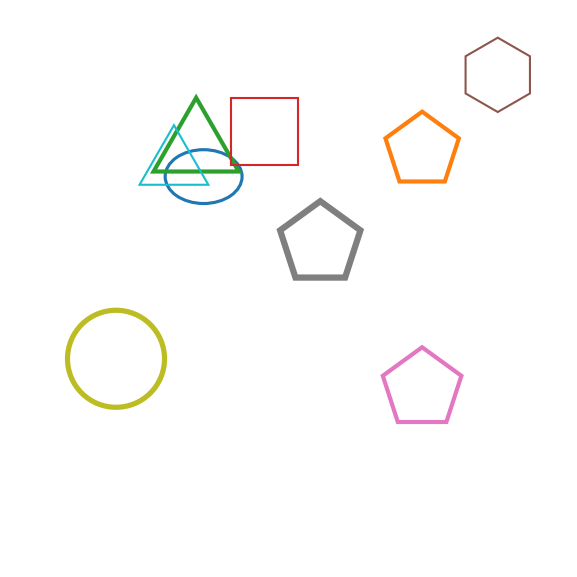[{"shape": "oval", "thickness": 1.5, "radius": 0.33, "center": [0.353, 0.693]}, {"shape": "pentagon", "thickness": 2, "radius": 0.33, "center": [0.731, 0.739]}, {"shape": "triangle", "thickness": 2, "radius": 0.43, "center": [0.34, 0.745]}, {"shape": "square", "thickness": 1, "radius": 0.29, "center": [0.458, 0.771]}, {"shape": "hexagon", "thickness": 1, "radius": 0.32, "center": [0.862, 0.87]}, {"shape": "pentagon", "thickness": 2, "radius": 0.36, "center": [0.731, 0.326]}, {"shape": "pentagon", "thickness": 3, "radius": 0.37, "center": [0.555, 0.578]}, {"shape": "circle", "thickness": 2.5, "radius": 0.42, "center": [0.201, 0.378]}, {"shape": "triangle", "thickness": 1, "radius": 0.34, "center": [0.301, 0.714]}]